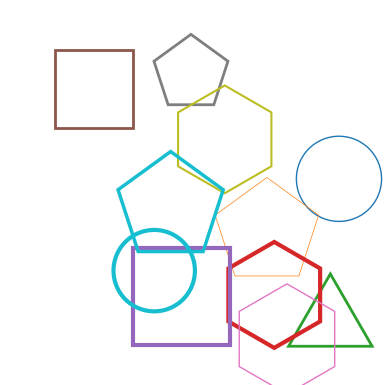[{"shape": "circle", "thickness": 1, "radius": 0.55, "center": [0.88, 0.536]}, {"shape": "pentagon", "thickness": 0.5, "radius": 0.71, "center": [0.693, 0.398]}, {"shape": "triangle", "thickness": 2, "radius": 0.63, "center": [0.858, 0.163]}, {"shape": "hexagon", "thickness": 3, "radius": 0.69, "center": [0.712, 0.234]}, {"shape": "square", "thickness": 3, "radius": 0.63, "center": [0.471, 0.229]}, {"shape": "square", "thickness": 2, "radius": 0.5, "center": [0.244, 0.768]}, {"shape": "hexagon", "thickness": 1, "radius": 0.72, "center": [0.745, 0.12]}, {"shape": "pentagon", "thickness": 2, "radius": 0.51, "center": [0.496, 0.81]}, {"shape": "hexagon", "thickness": 1.5, "radius": 0.7, "center": [0.584, 0.638]}, {"shape": "pentagon", "thickness": 2.5, "radius": 0.72, "center": [0.443, 0.463]}, {"shape": "circle", "thickness": 3, "radius": 0.53, "center": [0.401, 0.297]}]